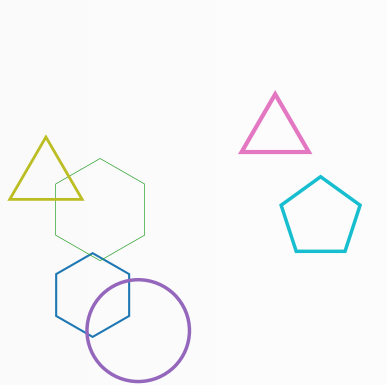[{"shape": "hexagon", "thickness": 1.5, "radius": 0.54, "center": [0.239, 0.234]}, {"shape": "hexagon", "thickness": 0.5, "radius": 0.66, "center": [0.258, 0.456]}, {"shape": "circle", "thickness": 2.5, "radius": 0.66, "center": [0.357, 0.141]}, {"shape": "triangle", "thickness": 3, "radius": 0.5, "center": [0.71, 0.655]}, {"shape": "triangle", "thickness": 2, "radius": 0.54, "center": [0.119, 0.536]}, {"shape": "pentagon", "thickness": 2.5, "radius": 0.54, "center": [0.827, 0.434]}]